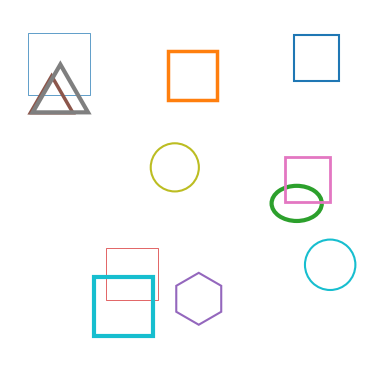[{"shape": "square", "thickness": 0.5, "radius": 0.4, "center": [0.153, 0.834]}, {"shape": "square", "thickness": 1.5, "radius": 0.3, "center": [0.822, 0.849]}, {"shape": "square", "thickness": 2.5, "radius": 0.32, "center": [0.501, 0.804]}, {"shape": "oval", "thickness": 3, "radius": 0.33, "center": [0.771, 0.472]}, {"shape": "square", "thickness": 0.5, "radius": 0.34, "center": [0.343, 0.288]}, {"shape": "hexagon", "thickness": 1.5, "radius": 0.34, "center": [0.516, 0.224]}, {"shape": "triangle", "thickness": 2.5, "radius": 0.32, "center": [0.134, 0.739]}, {"shape": "square", "thickness": 2, "radius": 0.29, "center": [0.799, 0.533]}, {"shape": "triangle", "thickness": 3, "radius": 0.41, "center": [0.157, 0.75]}, {"shape": "circle", "thickness": 1.5, "radius": 0.31, "center": [0.454, 0.565]}, {"shape": "circle", "thickness": 1.5, "radius": 0.33, "center": [0.858, 0.312]}, {"shape": "square", "thickness": 3, "radius": 0.38, "center": [0.322, 0.203]}]